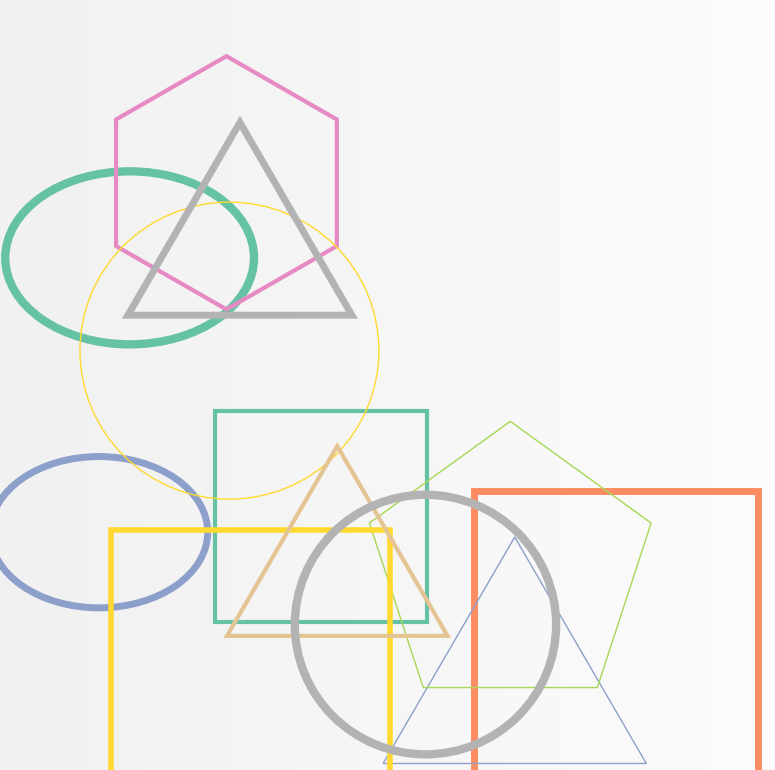[{"shape": "oval", "thickness": 3, "radius": 0.8, "center": [0.167, 0.665]}, {"shape": "square", "thickness": 1.5, "radius": 0.69, "center": [0.414, 0.329]}, {"shape": "square", "thickness": 2.5, "radius": 0.92, "center": [0.795, 0.179]}, {"shape": "triangle", "thickness": 0.5, "radius": 0.98, "center": [0.664, 0.106]}, {"shape": "oval", "thickness": 2.5, "radius": 0.7, "center": [0.128, 0.309]}, {"shape": "hexagon", "thickness": 1.5, "radius": 0.82, "center": [0.292, 0.763]}, {"shape": "pentagon", "thickness": 0.5, "radius": 0.96, "center": [0.658, 0.262]}, {"shape": "square", "thickness": 2, "radius": 0.9, "center": [0.324, 0.132]}, {"shape": "circle", "thickness": 0.5, "radius": 0.96, "center": [0.296, 0.545]}, {"shape": "triangle", "thickness": 1.5, "radius": 0.82, "center": [0.435, 0.256]}, {"shape": "triangle", "thickness": 2.5, "radius": 0.83, "center": [0.31, 0.674]}, {"shape": "circle", "thickness": 3, "radius": 0.84, "center": [0.549, 0.189]}]